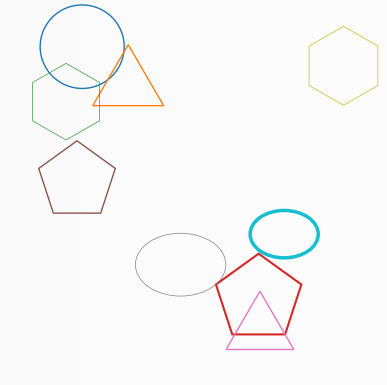[{"shape": "circle", "thickness": 1, "radius": 0.54, "center": [0.212, 0.879]}, {"shape": "triangle", "thickness": 1, "radius": 0.53, "center": [0.331, 0.778]}, {"shape": "hexagon", "thickness": 0.5, "radius": 0.5, "center": [0.171, 0.736]}, {"shape": "pentagon", "thickness": 1.5, "radius": 0.58, "center": [0.667, 0.225]}, {"shape": "pentagon", "thickness": 1, "radius": 0.52, "center": [0.199, 0.53]}, {"shape": "triangle", "thickness": 1, "radius": 0.5, "center": [0.671, 0.143]}, {"shape": "oval", "thickness": 0.5, "radius": 0.58, "center": [0.466, 0.313]}, {"shape": "hexagon", "thickness": 0.5, "radius": 0.51, "center": [0.886, 0.829]}, {"shape": "oval", "thickness": 2.5, "radius": 0.44, "center": [0.733, 0.392]}]